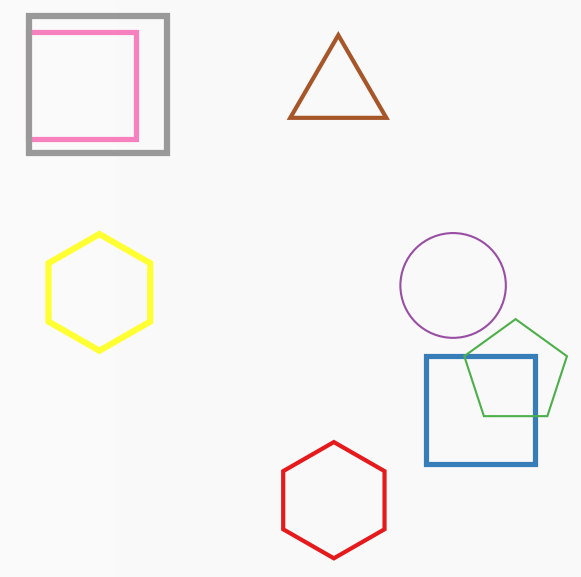[{"shape": "hexagon", "thickness": 2, "radius": 0.5, "center": [0.574, 0.133]}, {"shape": "square", "thickness": 2.5, "radius": 0.47, "center": [0.827, 0.289]}, {"shape": "pentagon", "thickness": 1, "radius": 0.46, "center": [0.887, 0.354]}, {"shape": "circle", "thickness": 1, "radius": 0.45, "center": [0.78, 0.505]}, {"shape": "hexagon", "thickness": 3, "radius": 0.51, "center": [0.171, 0.493]}, {"shape": "triangle", "thickness": 2, "radius": 0.48, "center": [0.582, 0.843]}, {"shape": "square", "thickness": 2.5, "radius": 0.47, "center": [0.141, 0.851]}, {"shape": "square", "thickness": 3, "radius": 0.59, "center": [0.169, 0.852]}]